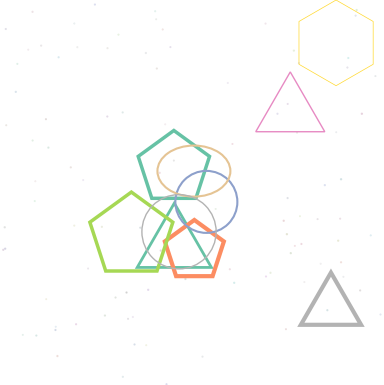[{"shape": "pentagon", "thickness": 2.5, "radius": 0.49, "center": [0.452, 0.564]}, {"shape": "triangle", "thickness": 2, "radius": 0.56, "center": [0.453, 0.361]}, {"shape": "pentagon", "thickness": 3, "radius": 0.4, "center": [0.505, 0.348]}, {"shape": "circle", "thickness": 1.5, "radius": 0.4, "center": [0.536, 0.476]}, {"shape": "triangle", "thickness": 1, "radius": 0.52, "center": [0.754, 0.71]}, {"shape": "pentagon", "thickness": 2.5, "radius": 0.57, "center": [0.341, 0.388]}, {"shape": "hexagon", "thickness": 0.5, "radius": 0.56, "center": [0.873, 0.889]}, {"shape": "oval", "thickness": 1.5, "radius": 0.47, "center": [0.504, 0.556]}, {"shape": "triangle", "thickness": 3, "radius": 0.45, "center": [0.86, 0.202]}, {"shape": "circle", "thickness": 1, "radius": 0.48, "center": [0.465, 0.398]}]